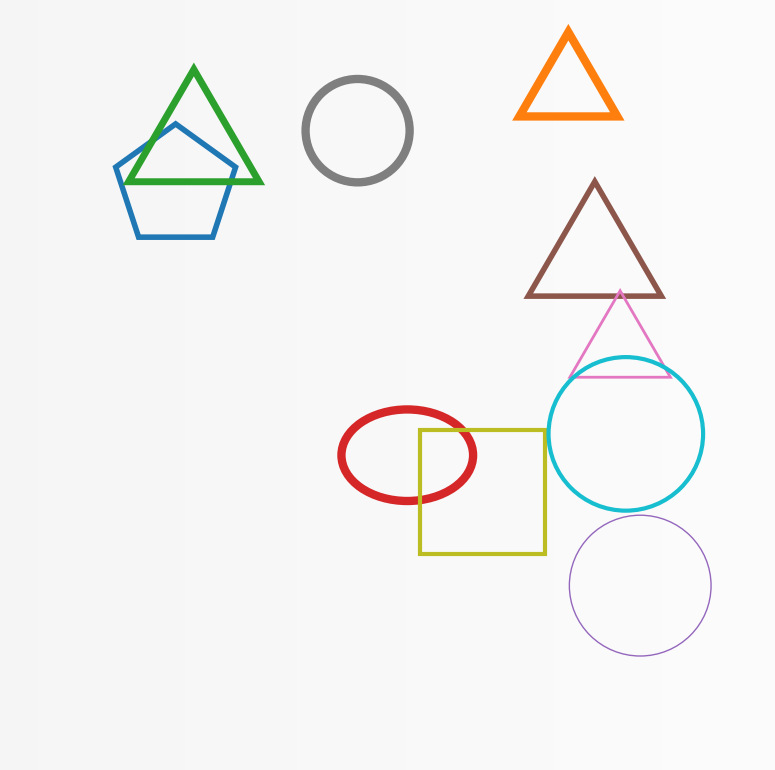[{"shape": "pentagon", "thickness": 2, "radius": 0.41, "center": [0.227, 0.758]}, {"shape": "triangle", "thickness": 3, "radius": 0.36, "center": [0.733, 0.885]}, {"shape": "triangle", "thickness": 2.5, "radius": 0.49, "center": [0.25, 0.813]}, {"shape": "oval", "thickness": 3, "radius": 0.42, "center": [0.526, 0.409]}, {"shape": "circle", "thickness": 0.5, "radius": 0.46, "center": [0.826, 0.239]}, {"shape": "triangle", "thickness": 2, "radius": 0.5, "center": [0.767, 0.665]}, {"shape": "triangle", "thickness": 1, "radius": 0.37, "center": [0.8, 0.548]}, {"shape": "circle", "thickness": 3, "radius": 0.34, "center": [0.461, 0.83]}, {"shape": "square", "thickness": 1.5, "radius": 0.4, "center": [0.623, 0.361]}, {"shape": "circle", "thickness": 1.5, "radius": 0.5, "center": [0.808, 0.437]}]